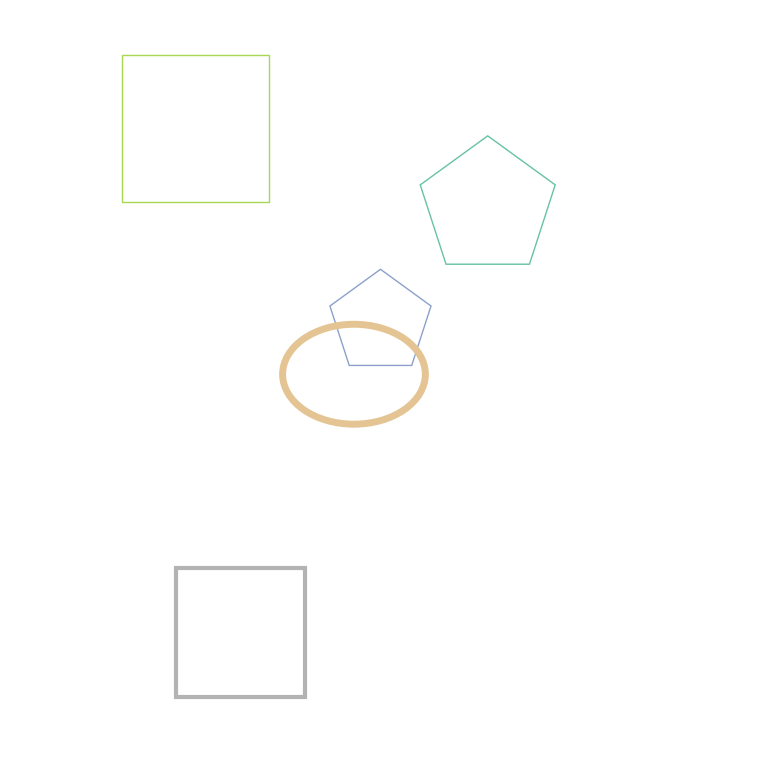[{"shape": "pentagon", "thickness": 0.5, "radius": 0.46, "center": [0.633, 0.731]}, {"shape": "pentagon", "thickness": 0.5, "radius": 0.35, "center": [0.494, 0.581]}, {"shape": "square", "thickness": 0.5, "radius": 0.48, "center": [0.254, 0.833]}, {"shape": "oval", "thickness": 2.5, "radius": 0.46, "center": [0.46, 0.514]}, {"shape": "square", "thickness": 1.5, "radius": 0.42, "center": [0.312, 0.179]}]